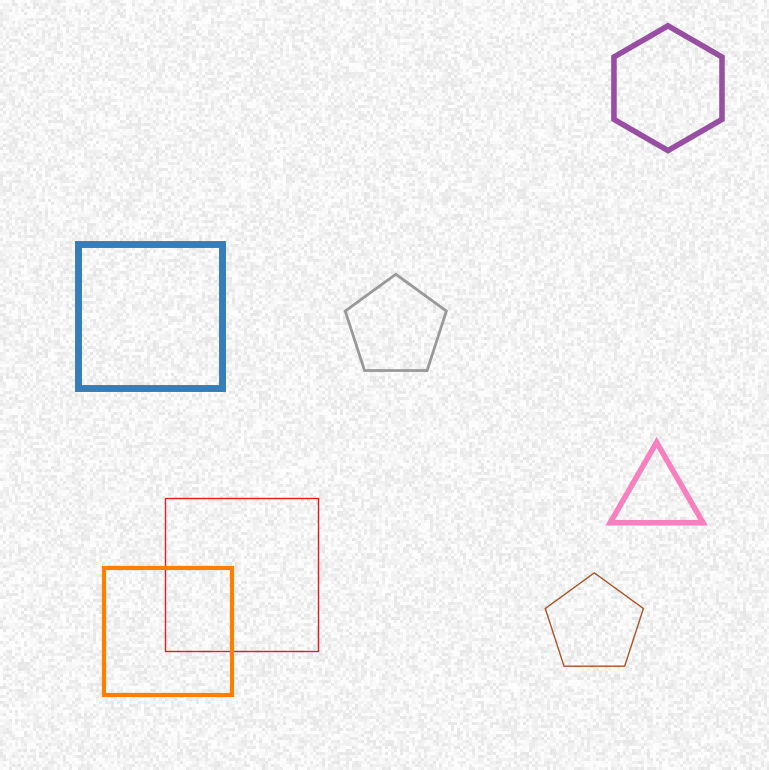[{"shape": "square", "thickness": 0.5, "radius": 0.5, "center": [0.314, 0.254]}, {"shape": "square", "thickness": 2.5, "radius": 0.47, "center": [0.195, 0.59]}, {"shape": "hexagon", "thickness": 2, "radius": 0.41, "center": [0.867, 0.885]}, {"shape": "square", "thickness": 1.5, "radius": 0.41, "center": [0.218, 0.18]}, {"shape": "pentagon", "thickness": 0.5, "radius": 0.33, "center": [0.772, 0.189]}, {"shape": "triangle", "thickness": 2, "radius": 0.35, "center": [0.853, 0.356]}, {"shape": "pentagon", "thickness": 1, "radius": 0.35, "center": [0.514, 0.575]}]